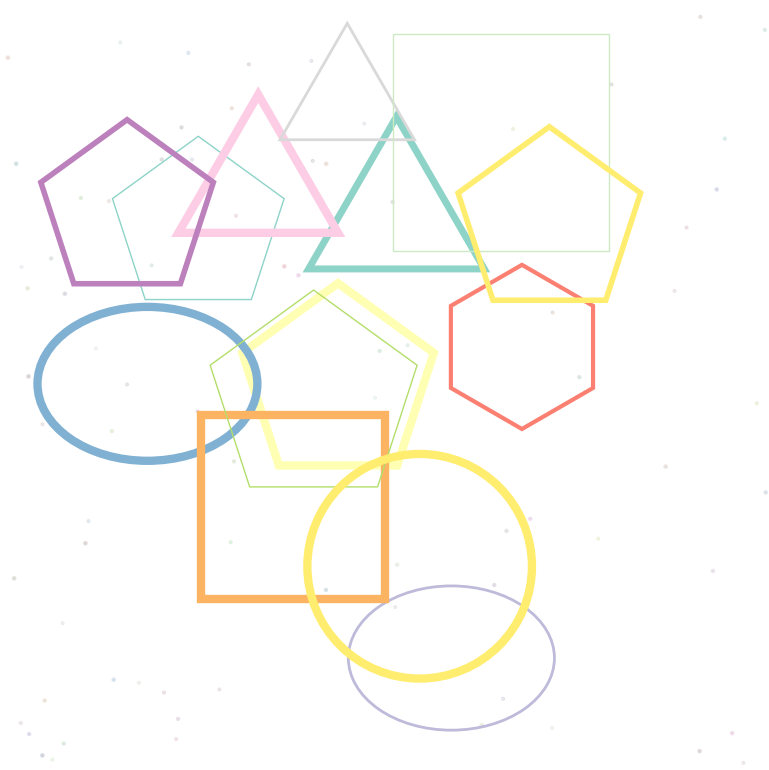[{"shape": "pentagon", "thickness": 0.5, "radius": 0.59, "center": [0.258, 0.706]}, {"shape": "triangle", "thickness": 2.5, "radius": 0.66, "center": [0.515, 0.717]}, {"shape": "pentagon", "thickness": 3, "radius": 0.65, "center": [0.439, 0.501]}, {"shape": "oval", "thickness": 1, "radius": 0.67, "center": [0.586, 0.145]}, {"shape": "hexagon", "thickness": 1.5, "radius": 0.53, "center": [0.678, 0.549]}, {"shape": "oval", "thickness": 3, "radius": 0.71, "center": [0.191, 0.502]}, {"shape": "square", "thickness": 3, "radius": 0.6, "center": [0.381, 0.341]}, {"shape": "pentagon", "thickness": 0.5, "radius": 0.71, "center": [0.407, 0.482]}, {"shape": "triangle", "thickness": 3, "radius": 0.6, "center": [0.335, 0.757]}, {"shape": "triangle", "thickness": 1, "radius": 0.5, "center": [0.451, 0.869]}, {"shape": "pentagon", "thickness": 2, "radius": 0.59, "center": [0.165, 0.727]}, {"shape": "square", "thickness": 0.5, "radius": 0.7, "center": [0.651, 0.815]}, {"shape": "circle", "thickness": 3, "radius": 0.73, "center": [0.545, 0.265]}, {"shape": "pentagon", "thickness": 2, "radius": 0.62, "center": [0.713, 0.711]}]